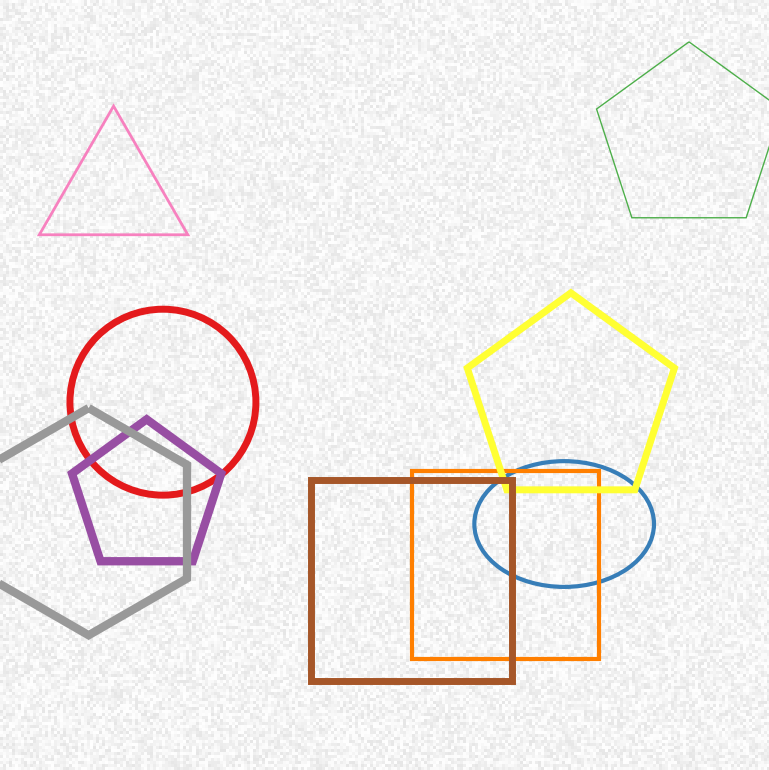[{"shape": "circle", "thickness": 2.5, "radius": 0.6, "center": [0.212, 0.478]}, {"shape": "oval", "thickness": 1.5, "radius": 0.58, "center": [0.733, 0.319]}, {"shape": "pentagon", "thickness": 0.5, "radius": 0.63, "center": [0.895, 0.819]}, {"shape": "pentagon", "thickness": 3, "radius": 0.51, "center": [0.19, 0.354]}, {"shape": "square", "thickness": 1.5, "radius": 0.61, "center": [0.656, 0.266]}, {"shape": "pentagon", "thickness": 2.5, "radius": 0.71, "center": [0.741, 0.478]}, {"shape": "square", "thickness": 2.5, "radius": 0.65, "center": [0.535, 0.246]}, {"shape": "triangle", "thickness": 1, "radius": 0.56, "center": [0.148, 0.751]}, {"shape": "hexagon", "thickness": 3, "radius": 0.74, "center": [0.115, 0.323]}]